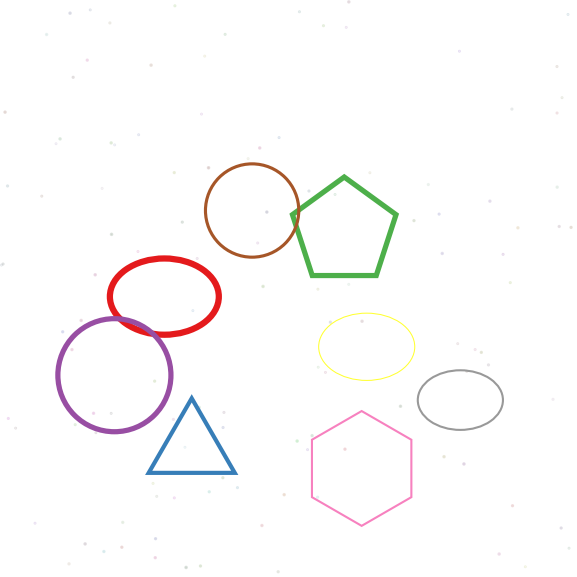[{"shape": "oval", "thickness": 3, "radius": 0.47, "center": [0.285, 0.486]}, {"shape": "triangle", "thickness": 2, "radius": 0.43, "center": [0.332, 0.223]}, {"shape": "pentagon", "thickness": 2.5, "radius": 0.47, "center": [0.596, 0.598]}, {"shape": "circle", "thickness": 2.5, "radius": 0.49, "center": [0.198, 0.349]}, {"shape": "oval", "thickness": 0.5, "radius": 0.42, "center": [0.635, 0.399]}, {"shape": "circle", "thickness": 1.5, "radius": 0.4, "center": [0.437, 0.635]}, {"shape": "hexagon", "thickness": 1, "radius": 0.5, "center": [0.626, 0.188]}, {"shape": "oval", "thickness": 1, "radius": 0.37, "center": [0.797, 0.306]}]